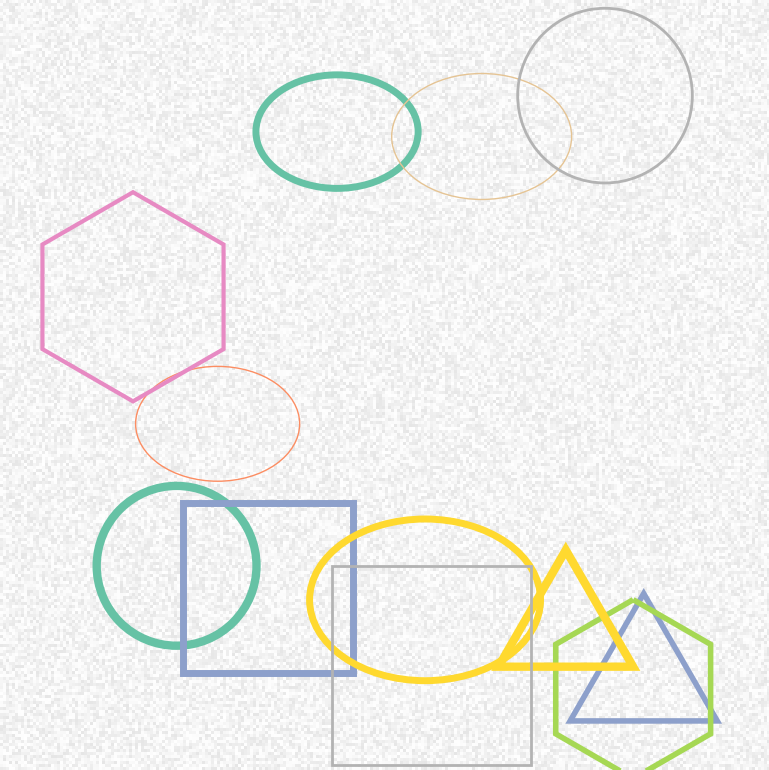[{"shape": "circle", "thickness": 3, "radius": 0.52, "center": [0.229, 0.265]}, {"shape": "oval", "thickness": 2.5, "radius": 0.53, "center": [0.438, 0.829]}, {"shape": "oval", "thickness": 0.5, "radius": 0.53, "center": [0.283, 0.45]}, {"shape": "square", "thickness": 2.5, "radius": 0.55, "center": [0.348, 0.237]}, {"shape": "triangle", "thickness": 2, "radius": 0.55, "center": [0.836, 0.119]}, {"shape": "hexagon", "thickness": 1.5, "radius": 0.68, "center": [0.173, 0.615]}, {"shape": "hexagon", "thickness": 2, "radius": 0.58, "center": [0.822, 0.105]}, {"shape": "triangle", "thickness": 3, "radius": 0.5, "center": [0.735, 0.185]}, {"shape": "oval", "thickness": 2.5, "radius": 0.75, "center": [0.552, 0.221]}, {"shape": "oval", "thickness": 0.5, "radius": 0.58, "center": [0.626, 0.823]}, {"shape": "square", "thickness": 1, "radius": 0.65, "center": [0.56, 0.136]}, {"shape": "circle", "thickness": 1, "radius": 0.57, "center": [0.786, 0.876]}]